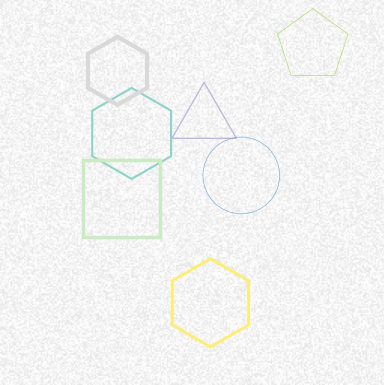[{"shape": "hexagon", "thickness": 1.5, "radius": 0.59, "center": [0.342, 0.653]}, {"shape": "triangle", "thickness": 1, "radius": 0.48, "center": [0.53, 0.689]}, {"shape": "circle", "thickness": 0.5, "radius": 0.5, "center": [0.627, 0.544]}, {"shape": "pentagon", "thickness": 0.5, "radius": 0.48, "center": [0.813, 0.882]}, {"shape": "hexagon", "thickness": 3, "radius": 0.44, "center": [0.305, 0.816]}, {"shape": "square", "thickness": 2.5, "radius": 0.5, "center": [0.315, 0.484]}, {"shape": "hexagon", "thickness": 2, "radius": 0.57, "center": [0.547, 0.213]}]